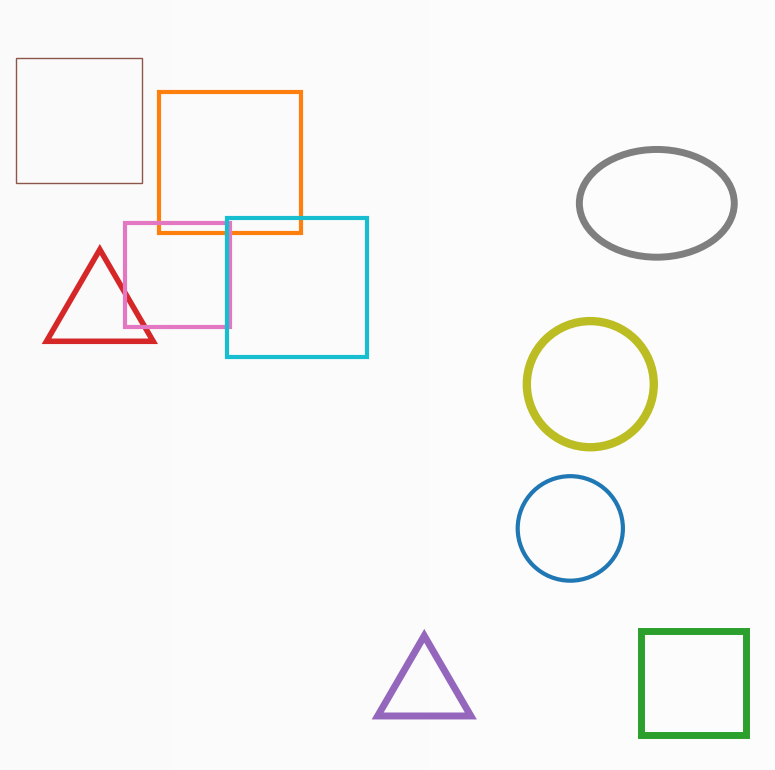[{"shape": "circle", "thickness": 1.5, "radius": 0.34, "center": [0.736, 0.314]}, {"shape": "square", "thickness": 1.5, "radius": 0.46, "center": [0.297, 0.789]}, {"shape": "square", "thickness": 2.5, "radius": 0.34, "center": [0.895, 0.113]}, {"shape": "triangle", "thickness": 2, "radius": 0.4, "center": [0.129, 0.597]}, {"shape": "triangle", "thickness": 2.5, "radius": 0.35, "center": [0.547, 0.105]}, {"shape": "square", "thickness": 0.5, "radius": 0.41, "center": [0.101, 0.843]}, {"shape": "square", "thickness": 1.5, "radius": 0.34, "center": [0.229, 0.643]}, {"shape": "oval", "thickness": 2.5, "radius": 0.5, "center": [0.847, 0.736]}, {"shape": "circle", "thickness": 3, "radius": 0.41, "center": [0.762, 0.501]}, {"shape": "square", "thickness": 1.5, "radius": 0.45, "center": [0.383, 0.627]}]